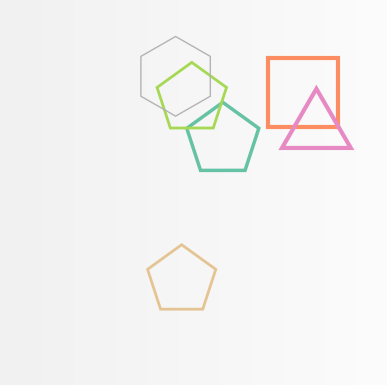[{"shape": "pentagon", "thickness": 2.5, "radius": 0.49, "center": [0.575, 0.636]}, {"shape": "square", "thickness": 3, "radius": 0.45, "center": [0.782, 0.76]}, {"shape": "triangle", "thickness": 3, "radius": 0.51, "center": [0.816, 0.667]}, {"shape": "pentagon", "thickness": 2, "radius": 0.47, "center": [0.495, 0.744]}, {"shape": "pentagon", "thickness": 2, "radius": 0.46, "center": [0.469, 0.272]}, {"shape": "hexagon", "thickness": 1, "radius": 0.52, "center": [0.453, 0.802]}]